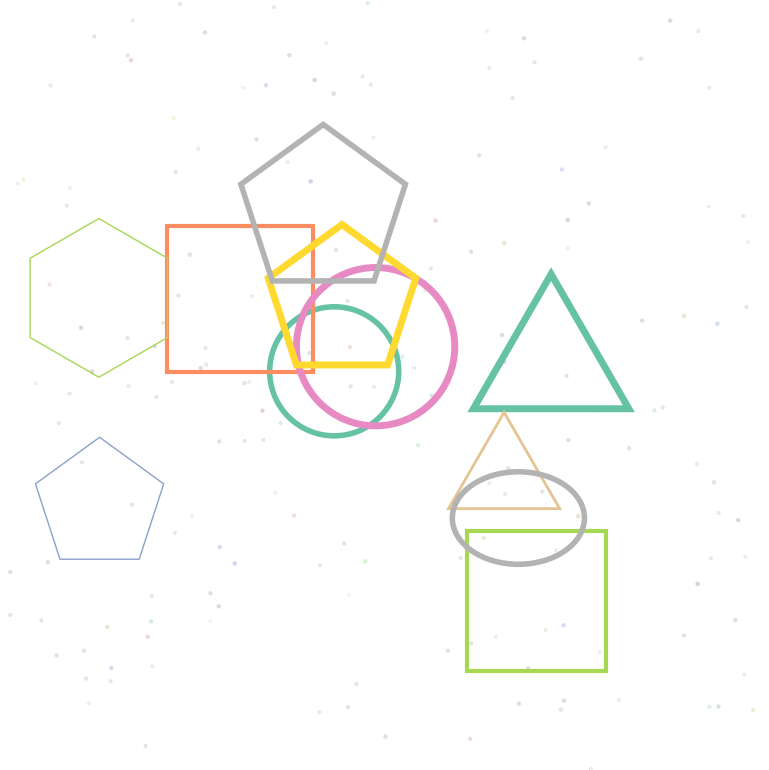[{"shape": "triangle", "thickness": 2.5, "radius": 0.58, "center": [0.716, 0.527]}, {"shape": "circle", "thickness": 2, "radius": 0.42, "center": [0.434, 0.518]}, {"shape": "square", "thickness": 1.5, "radius": 0.47, "center": [0.312, 0.612]}, {"shape": "pentagon", "thickness": 0.5, "radius": 0.44, "center": [0.129, 0.345]}, {"shape": "circle", "thickness": 2.5, "radius": 0.51, "center": [0.488, 0.55]}, {"shape": "hexagon", "thickness": 0.5, "radius": 0.52, "center": [0.128, 0.613]}, {"shape": "square", "thickness": 1.5, "radius": 0.45, "center": [0.697, 0.22]}, {"shape": "pentagon", "thickness": 2.5, "radius": 0.5, "center": [0.444, 0.608]}, {"shape": "triangle", "thickness": 1, "radius": 0.42, "center": [0.655, 0.381]}, {"shape": "oval", "thickness": 2, "radius": 0.43, "center": [0.673, 0.327]}, {"shape": "pentagon", "thickness": 2, "radius": 0.56, "center": [0.42, 0.726]}]